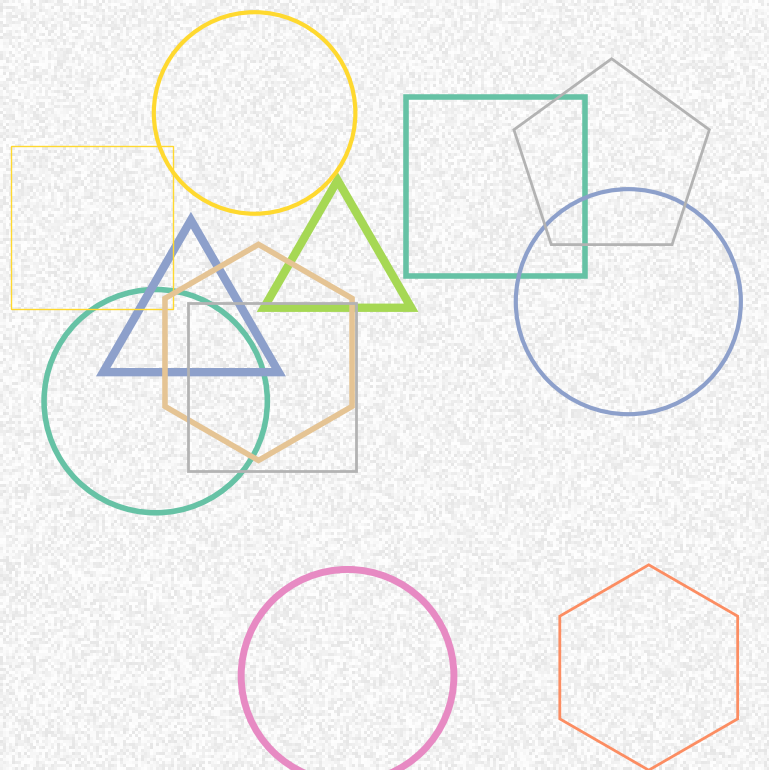[{"shape": "circle", "thickness": 2, "radius": 0.72, "center": [0.202, 0.479]}, {"shape": "square", "thickness": 2, "radius": 0.58, "center": [0.643, 0.757]}, {"shape": "hexagon", "thickness": 1, "radius": 0.67, "center": [0.843, 0.133]}, {"shape": "triangle", "thickness": 3, "radius": 0.66, "center": [0.248, 0.582]}, {"shape": "circle", "thickness": 1.5, "radius": 0.73, "center": [0.816, 0.608]}, {"shape": "circle", "thickness": 2.5, "radius": 0.69, "center": [0.451, 0.122]}, {"shape": "triangle", "thickness": 3, "radius": 0.55, "center": [0.438, 0.656]}, {"shape": "square", "thickness": 0.5, "radius": 0.53, "center": [0.12, 0.705]}, {"shape": "circle", "thickness": 1.5, "radius": 0.65, "center": [0.331, 0.853]}, {"shape": "hexagon", "thickness": 2, "radius": 0.7, "center": [0.336, 0.542]}, {"shape": "square", "thickness": 1, "radius": 0.55, "center": [0.353, 0.497]}, {"shape": "pentagon", "thickness": 1, "radius": 0.67, "center": [0.794, 0.79]}]